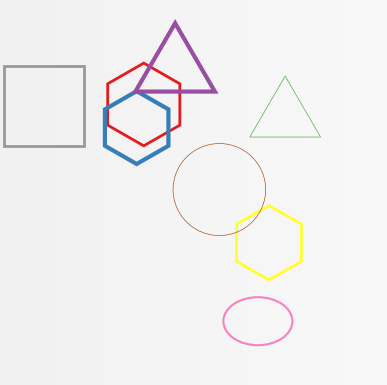[{"shape": "hexagon", "thickness": 2, "radius": 0.54, "center": [0.371, 0.729]}, {"shape": "hexagon", "thickness": 3, "radius": 0.47, "center": [0.353, 0.669]}, {"shape": "triangle", "thickness": 0.5, "radius": 0.53, "center": [0.736, 0.697]}, {"shape": "triangle", "thickness": 3, "radius": 0.59, "center": [0.452, 0.821]}, {"shape": "hexagon", "thickness": 2, "radius": 0.48, "center": [0.694, 0.369]}, {"shape": "circle", "thickness": 0.5, "radius": 0.6, "center": [0.566, 0.508]}, {"shape": "oval", "thickness": 1.5, "radius": 0.45, "center": [0.666, 0.166]}, {"shape": "square", "thickness": 2, "radius": 0.52, "center": [0.113, 0.724]}]